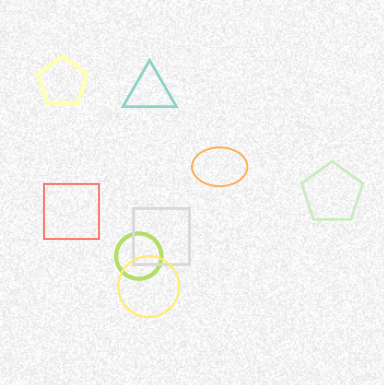[{"shape": "triangle", "thickness": 2, "radius": 0.4, "center": [0.389, 0.763]}, {"shape": "pentagon", "thickness": 3, "radius": 0.33, "center": [0.162, 0.787]}, {"shape": "square", "thickness": 1.5, "radius": 0.36, "center": [0.187, 0.451]}, {"shape": "oval", "thickness": 1.5, "radius": 0.36, "center": [0.571, 0.567]}, {"shape": "circle", "thickness": 3, "radius": 0.29, "center": [0.361, 0.335]}, {"shape": "square", "thickness": 2, "radius": 0.37, "center": [0.419, 0.386]}, {"shape": "pentagon", "thickness": 2, "radius": 0.42, "center": [0.863, 0.498]}, {"shape": "circle", "thickness": 1.5, "radius": 0.4, "center": [0.386, 0.256]}]